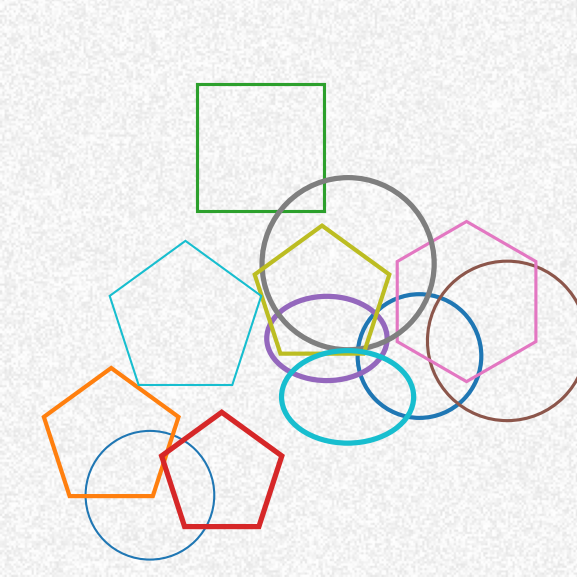[{"shape": "circle", "thickness": 1, "radius": 0.56, "center": [0.26, 0.142]}, {"shape": "circle", "thickness": 2, "radius": 0.54, "center": [0.726, 0.383]}, {"shape": "pentagon", "thickness": 2, "radius": 0.61, "center": [0.193, 0.239]}, {"shape": "square", "thickness": 1.5, "radius": 0.55, "center": [0.451, 0.744]}, {"shape": "pentagon", "thickness": 2.5, "radius": 0.55, "center": [0.384, 0.176]}, {"shape": "oval", "thickness": 2.5, "radius": 0.52, "center": [0.566, 0.413]}, {"shape": "circle", "thickness": 1.5, "radius": 0.69, "center": [0.878, 0.409]}, {"shape": "hexagon", "thickness": 1.5, "radius": 0.69, "center": [0.808, 0.477]}, {"shape": "circle", "thickness": 2.5, "radius": 0.75, "center": [0.603, 0.543]}, {"shape": "pentagon", "thickness": 2, "radius": 0.61, "center": [0.558, 0.486]}, {"shape": "pentagon", "thickness": 1, "radius": 0.69, "center": [0.321, 0.444]}, {"shape": "oval", "thickness": 2.5, "radius": 0.57, "center": [0.602, 0.312]}]